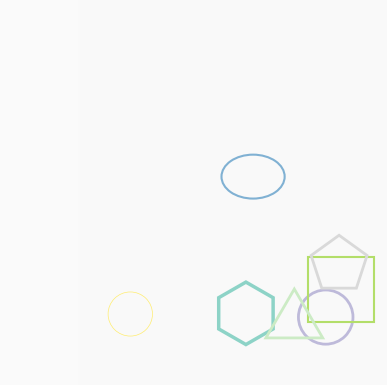[{"shape": "hexagon", "thickness": 2.5, "radius": 0.41, "center": [0.635, 0.186]}, {"shape": "circle", "thickness": 2, "radius": 0.35, "center": [0.841, 0.176]}, {"shape": "oval", "thickness": 1.5, "radius": 0.41, "center": [0.653, 0.541]}, {"shape": "square", "thickness": 1.5, "radius": 0.42, "center": [0.88, 0.249]}, {"shape": "pentagon", "thickness": 2, "radius": 0.38, "center": [0.875, 0.313]}, {"shape": "triangle", "thickness": 2, "radius": 0.42, "center": [0.76, 0.165]}, {"shape": "circle", "thickness": 0.5, "radius": 0.29, "center": [0.336, 0.184]}]